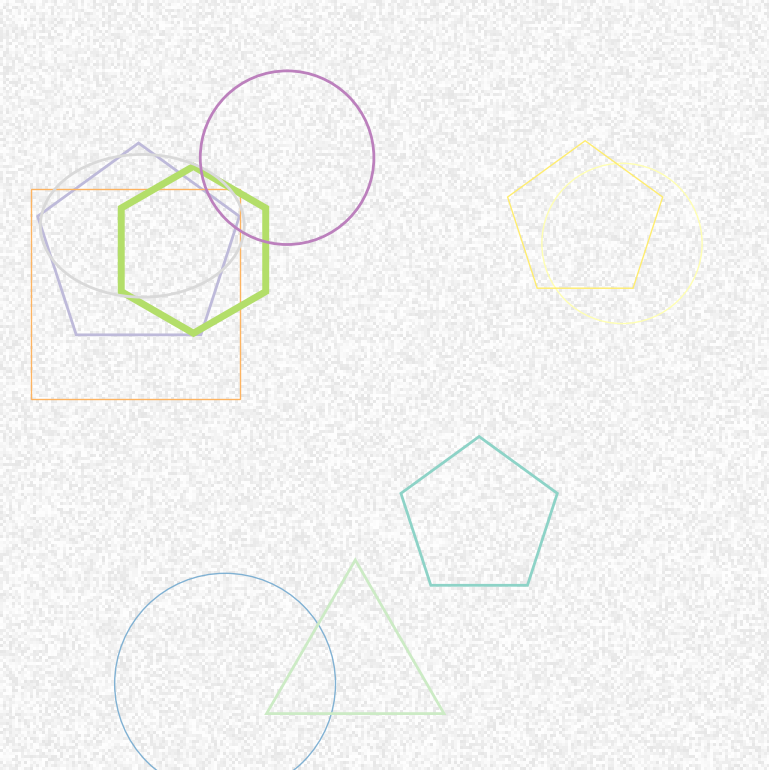[{"shape": "pentagon", "thickness": 1, "radius": 0.53, "center": [0.622, 0.326]}, {"shape": "circle", "thickness": 0.5, "radius": 0.52, "center": [0.808, 0.684]}, {"shape": "pentagon", "thickness": 1, "radius": 0.69, "center": [0.18, 0.677]}, {"shape": "circle", "thickness": 0.5, "radius": 0.72, "center": [0.292, 0.112]}, {"shape": "square", "thickness": 0.5, "radius": 0.68, "center": [0.176, 0.618]}, {"shape": "hexagon", "thickness": 2.5, "radius": 0.54, "center": [0.251, 0.676]}, {"shape": "oval", "thickness": 1, "radius": 0.66, "center": [0.185, 0.707]}, {"shape": "circle", "thickness": 1, "radius": 0.56, "center": [0.373, 0.795]}, {"shape": "triangle", "thickness": 1, "radius": 0.67, "center": [0.461, 0.14]}, {"shape": "pentagon", "thickness": 0.5, "radius": 0.53, "center": [0.76, 0.711]}]